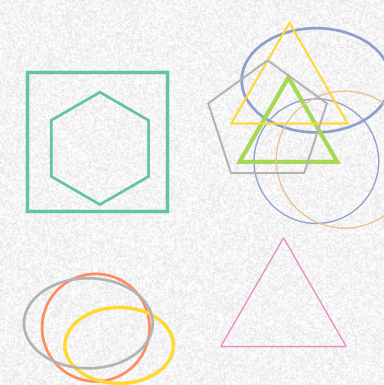[{"shape": "hexagon", "thickness": 2, "radius": 0.73, "center": [0.26, 0.615]}, {"shape": "square", "thickness": 2.5, "radius": 0.91, "center": [0.252, 0.632]}, {"shape": "circle", "thickness": 2, "radius": 0.7, "center": [0.249, 0.149]}, {"shape": "oval", "thickness": 2, "radius": 0.97, "center": [0.821, 0.791]}, {"shape": "circle", "thickness": 1, "radius": 0.81, "center": [0.822, 0.581]}, {"shape": "triangle", "thickness": 1, "radius": 0.94, "center": [0.736, 0.194]}, {"shape": "triangle", "thickness": 3, "radius": 0.73, "center": [0.749, 0.653]}, {"shape": "oval", "thickness": 2.5, "radius": 0.7, "center": [0.31, 0.103]}, {"shape": "triangle", "thickness": 1.5, "radius": 0.87, "center": [0.752, 0.766]}, {"shape": "circle", "thickness": 1, "radius": 0.89, "center": [0.896, 0.585]}, {"shape": "pentagon", "thickness": 1.5, "radius": 0.81, "center": [0.695, 0.681]}, {"shape": "oval", "thickness": 2, "radius": 0.84, "center": [0.229, 0.16]}]